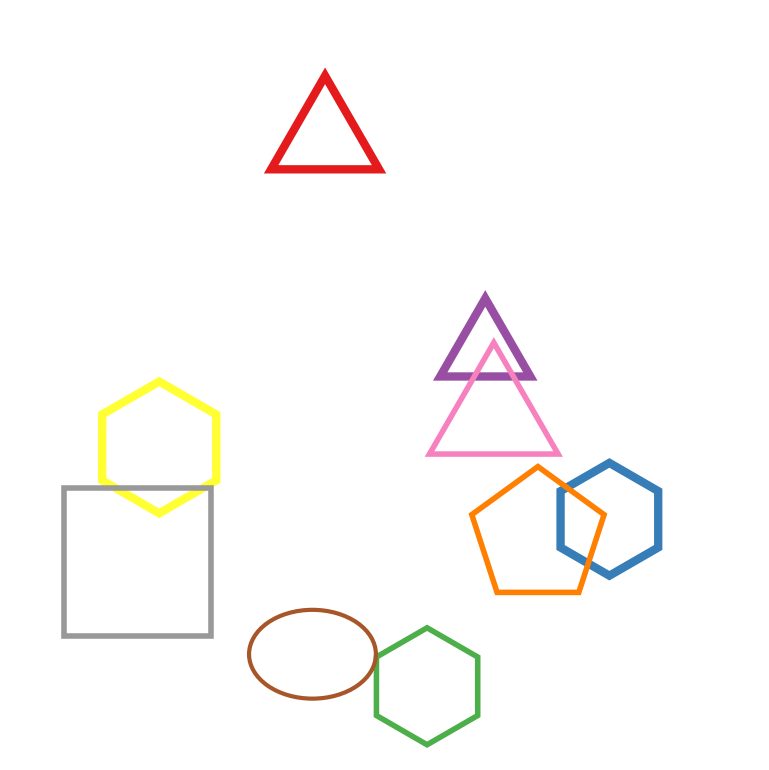[{"shape": "triangle", "thickness": 3, "radius": 0.4, "center": [0.422, 0.821]}, {"shape": "hexagon", "thickness": 3, "radius": 0.37, "center": [0.791, 0.326]}, {"shape": "hexagon", "thickness": 2, "radius": 0.38, "center": [0.555, 0.109]}, {"shape": "triangle", "thickness": 3, "radius": 0.34, "center": [0.63, 0.545]}, {"shape": "pentagon", "thickness": 2, "radius": 0.45, "center": [0.699, 0.304]}, {"shape": "hexagon", "thickness": 3, "radius": 0.43, "center": [0.207, 0.419]}, {"shape": "oval", "thickness": 1.5, "radius": 0.41, "center": [0.406, 0.15]}, {"shape": "triangle", "thickness": 2, "radius": 0.48, "center": [0.641, 0.459]}, {"shape": "square", "thickness": 2, "radius": 0.48, "center": [0.178, 0.27]}]